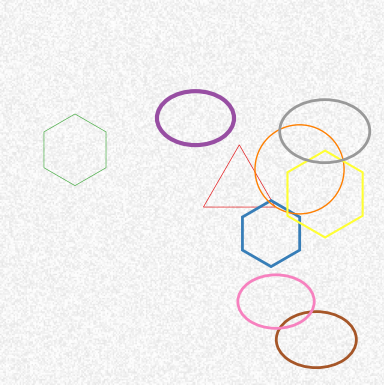[{"shape": "triangle", "thickness": 0.5, "radius": 0.54, "center": [0.622, 0.516]}, {"shape": "hexagon", "thickness": 2, "radius": 0.43, "center": [0.704, 0.393]}, {"shape": "hexagon", "thickness": 0.5, "radius": 0.47, "center": [0.195, 0.611]}, {"shape": "oval", "thickness": 3, "radius": 0.5, "center": [0.508, 0.693]}, {"shape": "circle", "thickness": 1, "radius": 0.58, "center": [0.778, 0.56]}, {"shape": "hexagon", "thickness": 1.5, "radius": 0.56, "center": [0.844, 0.496]}, {"shape": "oval", "thickness": 2, "radius": 0.52, "center": [0.822, 0.118]}, {"shape": "oval", "thickness": 2, "radius": 0.5, "center": [0.717, 0.217]}, {"shape": "oval", "thickness": 2, "radius": 0.58, "center": [0.843, 0.659]}]